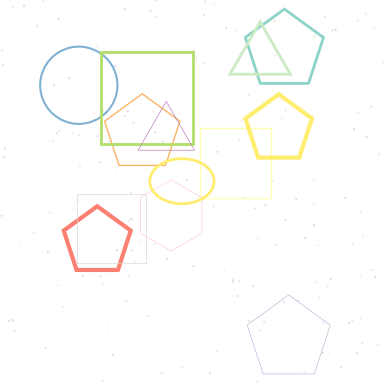[{"shape": "pentagon", "thickness": 2, "radius": 0.53, "center": [0.739, 0.87]}, {"shape": "square", "thickness": 1, "radius": 0.46, "center": [0.611, 0.577]}, {"shape": "pentagon", "thickness": 0.5, "radius": 0.57, "center": [0.75, 0.121]}, {"shape": "pentagon", "thickness": 3, "radius": 0.46, "center": [0.253, 0.373]}, {"shape": "circle", "thickness": 1.5, "radius": 0.5, "center": [0.205, 0.779]}, {"shape": "pentagon", "thickness": 1, "radius": 0.51, "center": [0.37, 0.654]}, {"shape": "square", "thickness": 2, "radius": 0.6, "center": [0.381, 0.745]}, {"shape": "hexagon", "thickness": 0.5, "radius": 0.46, "center": [0.445, 0.44]}, {"shape": "square", "thickness": 0.5, "radius": 0.45, "center": [0.289, 0.406]}, {"shape": "triangle", "thickness": 0.5, "radius": 0.42, "center": [0.432, 0.652]}, {"shape": "triangle", "thickness": 2, "radius": 0.45, "center": [0.676, 0.853]}, {"shape": "oval", "thickness": 2, "radius": 0.42, "center": [0.473, 0.529]}, {"shape": "pentagon", "thickness": 3, "radius": 0.45, "center": [0.724, 0.664]}]